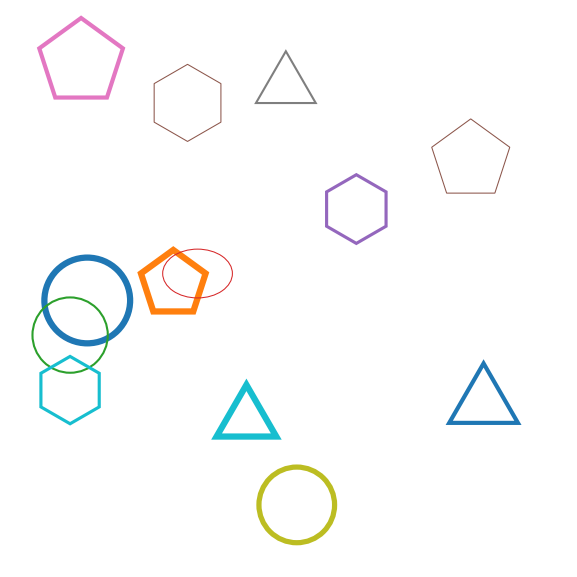[{"shape": "circle", "thickness": 3, "radius": 0.37, "center": [0.151, 0.479]}, {"shape": "triangle", "thickness": 2, "radius": 0.34, "center": [0.837, 0.301]}, {"shape": "pentagon", "thickness": 3, "radius": 0.29, "center": [0.3, 0.507]}, {"shape": "circle", "thickness": 1, "radius": 0.33, "center": [0.121, 0.419]}, {"shape": "oval", "thickness": 0.5, "radius": 0.3, "center": [0.342, 0.525]}, {"shape": "hexagon", "thickness": 1.5, "radius": 0.3, "center": [0.617, 0.637]}, {"shape": "hexagon", "thickness": 0.5, "radius": 0.33, "center": [0.325, 0.821]}, {"shape": "pentagon", "thickness": 0.5, "radius": 0.36, "center": [0.815, 0.722]}, {"shape": "pentagon", "thickness": 2, "radius": 0.38, "center": [0.14, 0.892]}, {"shape": "triangle", "thickness": 1, "radius": 0.3, "center": [0.495, 0.851]}, {"shape": "circle", "thickness": 2.5, "radius": 0.33, "center": [0.514, 0.125]}, {"shape": "triangle", "thickness": 3, "radius": 0.3, "center": [0.427, 0.273]}, {"shape": "hexagon", "thickness": 1.5, "radius": 0.29, "center": [0.121, 0.324]}]